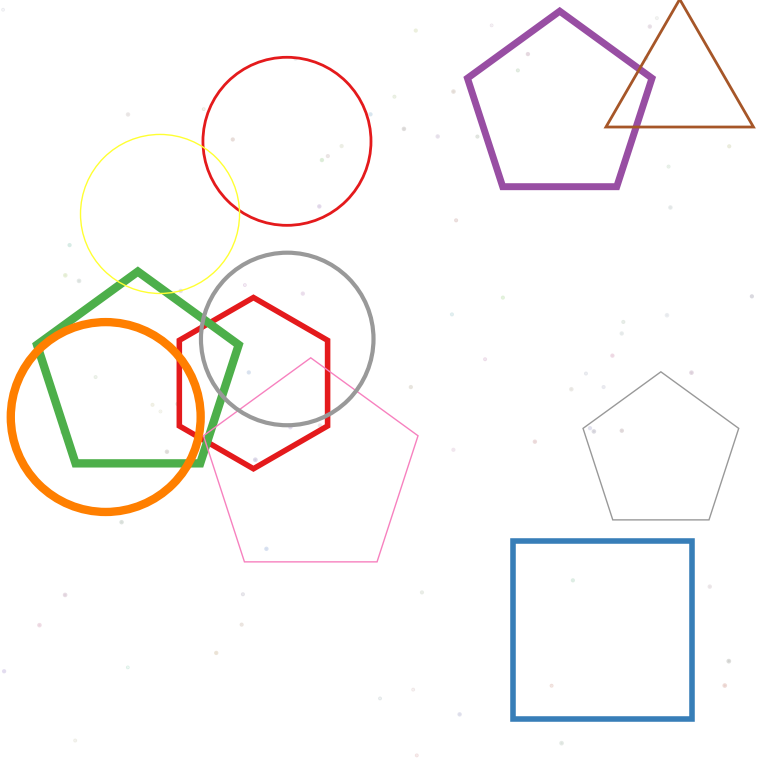[{"shape": "circle", "thickness": 1, "radius": 0.55, "center": [0.373, 0.816]}, {"shape": "hexagon", "thickness": 2, "radius": 0.56, "center": [0.329, 0.502]}, {"shape": "square", "thickness": 2, "radius": 0.58, "center": [0.782, 0.182]}, {"shape": "pentagon", "thickness": 3, "radius": 0.69, "center": [0.179, 0.51]}, {"shape": "pentagon", "thickness": 2.5, "radius": 0.63, "center": [0.727, 0.859]}, {"shape": "circle", "thickness": 3, "radius": 0.62, "center": [0.137, 0.458]}, {"shape": "circle", "thickness": 0.5, "radius": 0.52, "center": [0.208, 0.722]}, {"shape": "triangle", "thickness": 1, "radius": 0.55, "center": [0.883, 0.89]}, {"shape": "pentagon", "thickness": 0.5, "radius": 0.73, "center": [0.404, 0.389]}, {"shape": "circle", "thickness": 1.5, "radius": 0.56, "center": [0.373, 0.56]}, {"shape": "pentagon", "thickness": 0.5, "radius": 0.53, "center": [0.858, 0.411]}]